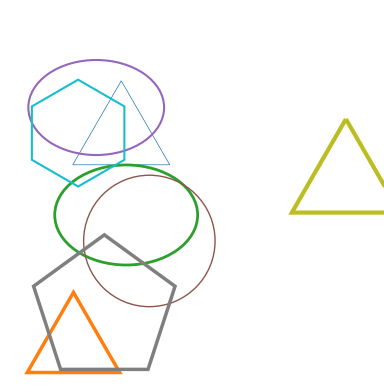[{"shape": "triangle", "thickness": 0.5, "radius": 0.73, "center": [0.315, 0.645]}, {"shape": "triangle", "thickness": 2.5, "radius": 0.69, "center": [0.191, 0.102]}, {"shape": "oval", "thickness": 2, "radius": 0.93, "center": [0.328, 0.442]}, {"shape": "oval", "thickness": 1.5, "radius": 0.88, "center": [0.25, 0.721]}, {"shape": "circle", "thickness": 1, "radius": 0.85, "center": [0.388, 0.374]}, {"shape": "pentagon", "thickness": 2.5, "radius": 0.97, "center": [0.271, 0.197]}, {"shape": "triangle", "thickness": 3, "radius": 0.81, "center": [0.898, 0.529]}, {"shape": "hexagon", "thickness": 1.5, "radius": 0.69, "center": [0.203, 0.654]}]